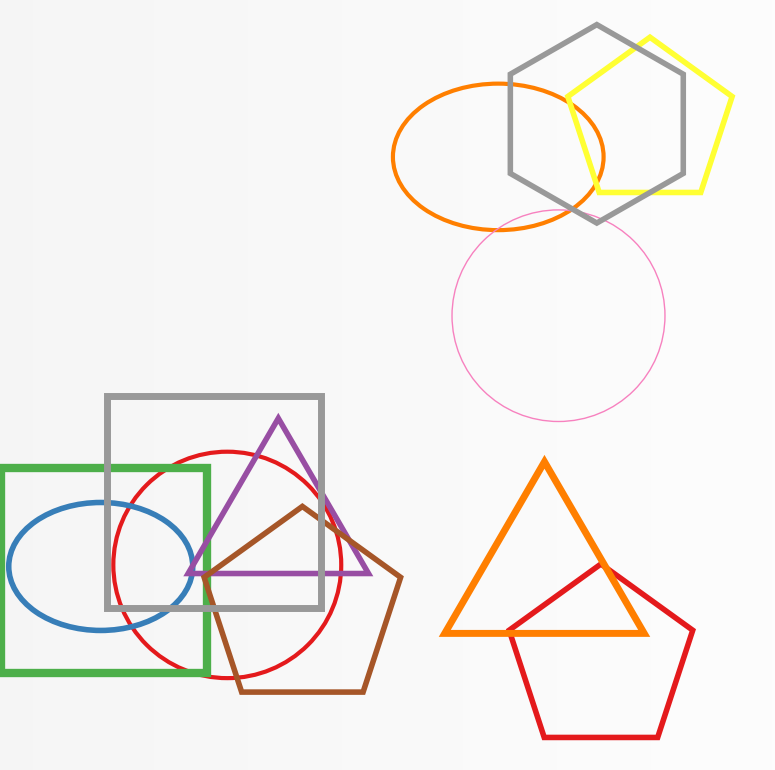[{"shape": "circle", "thickness": 1.5, "radius": 0.74, "center": [0.293, 0.266]}, {"shape": "pentagon", "thickness": 2, "radius": 0.62, "center": [0.775, 0.143]}, {"shape": "oval", "thickness": 2, "radius": 0.59, "center": [0.13, 0.264]}, {"shape": "square", "thickness": 3, "radius": 0.67, "center": [0.134, 0.26]}, {"shape": "triangle", "thickness": 2, "radius": 0.67, "center": [0.359, 0.322]}, {"shape": "triangle", "thickness": 2.5, "radius": 0.74, "center": [0.703, 0.252]}, {"shape": "oval", "thickness": 1.5, "radius": 0.68, "center": [0.643, 0.796]}, {"shape": "pentagon", "thickness": 2, "radius": 0.56, "center": [0.839, 0.84]}, {"shape": "pentagon", "thickness": 2, "radius": 0.67, "center": [0.39, 0.209]}, {"shape": "circle", "thickness": 0.5, "radius": 0.69, "center": [0.721, 0.59]}, {"shape": "hexagon", "thickness": 2, "radius": 0.64, "center": [0.77, 0.839]}, {"shape": "square", "thickness": 2.5, "radius": 0.69, "center": [0.276, 0.348]}]